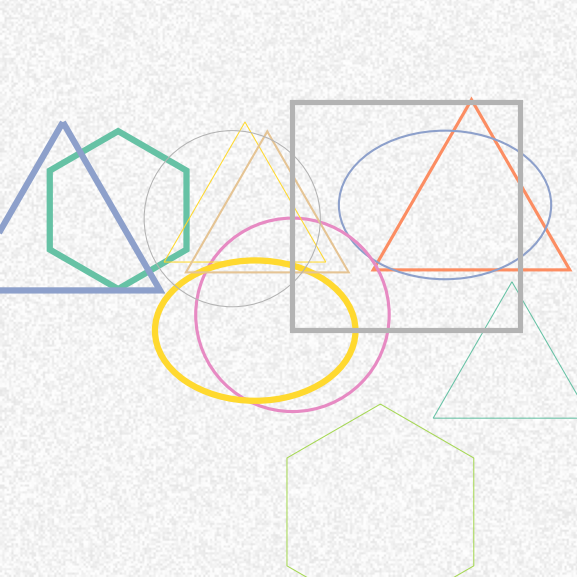[{"shape": "triangle", "thickness": 0.5, "radius": 0.79, "center": [0.886, 0.354]}, {"shape": "hexagon", "thickness": 3, "radius": 0.68, "center": [0.205, 0.635]}, {"shape": "triangle", "thickness": 1.5, "radius": 0.98, "center": [0.816, 0.63]}, {"shape": "oval", "thickness": 1, "radius": 0.92, "center": [0.771, 0.644]}, {"shape": "triangle", "thickness": 3, "radius": 0.97, "center": [0.109, 0.593]}, {"shape": "circle", "thickness": 1.5, "radius": 0.84, "center": [0.506, 0.454]}, {"shape": "hexagon", "thickness": 0.5, "radius": 0.93, "center": [0.659, 0.113]}, {"shape": "oval", "thickness": 3, "radius": 0.87, "center": [0.442, 0.427]}, {"shape": "triangle", "thickness": 0.5, "radius": 0.81, "center": [0.424, 0.626]}, {"shape": "triangle", "thickness": 1, "radius": 0.81, "center": [0.463, 0.609]}, {"shape": "square", "thickness": 2.5, "radius": 0.99, "center": [0.703, 0.625]}, {"shape": "circle", "thickness": 0.5, "radius": 0.76, "center": [0.402, 0.62]}]